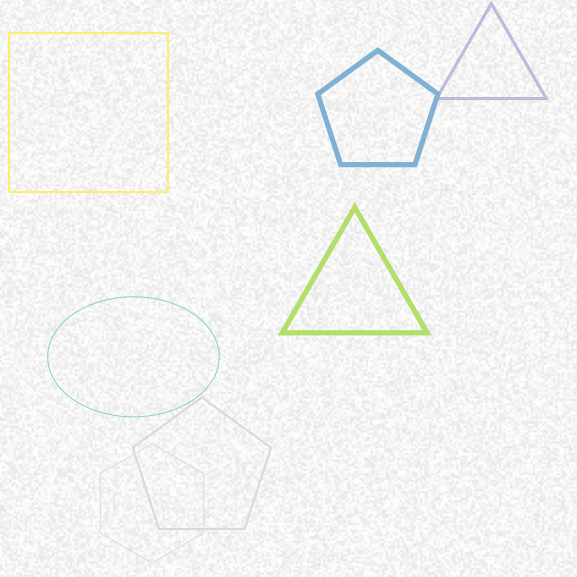[{"shape": "oval", "thickness": 0.5, "radius": 0.74, "center": [0.231, 0.381]}, {"shape": "triangle", "thickness": 1.5, "radius": 0.55, "center": [0.851, 0.883]}, {"shape": "pentagon", "thickness": 2.5, "radius": 0.55, "center": [0.654, 0.803]}, {"shape": "triangle", "thickness": 2.5, "radius": 0.72, "center": [0.614, 0.495]}, {"shape": "pentagon", "thickness": 1, "radius": 0.63, "center": [0.349, 0.185]}, {"shape": "hexagon", "thickness": 0.5, "radius": 0.52, "center": [0.263, 0.128]}, {"shape": "square", "thickness": 1, "radius": 0.69, "center": [0.153, 0.805]}]